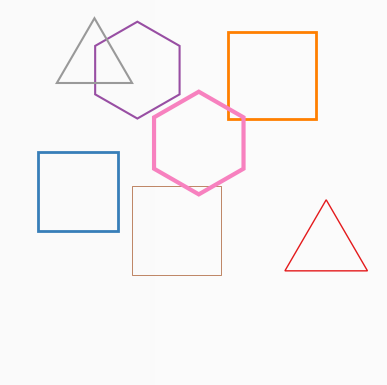[{"shape": "triangle", "thickness": 1, "radius": 0.62, "center": [0.842, 0.358]}, {"shape": "square", "thickness": 2, "radius": 0.51, "center": [0.201, 0.503]}, {"shape": "hexagon", "thickness": 1.5, "radius": 0.63, "center": [0.355, 0.818]}, {"shape": "square", "thickness": 2, "radius": 0.57, "center": [0.703, 0.804]}, {"shape": "square", "thickness": 0.5, "radius": 0.57, "center": [0.455, 0.401]}, {"shape": "hexagon", "thickness": 3, "radius": 0.67, "center": [0.513, 0.628]}, {"shape": "triangle", "thickness": 1.5, "radius": 0.56, "center": [0.244, 0.84]}]